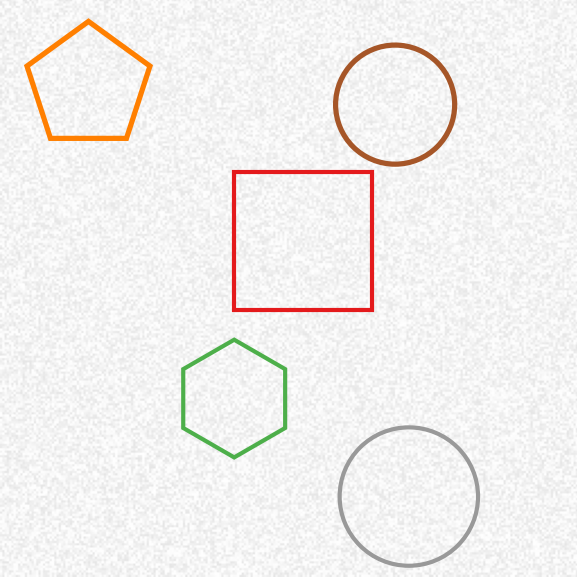[{"shape": "square", "thickness": 2, "radius": 0.6, "center": [0.525, 0.582]}, {"shape": "hexagon", "thickness": 2, "radius": 0.51, "center": [0.406, 0.309]}, {"shape": "pentagon", "thickness": 2.5, "radius": 0.56, "center": [0.153, 0.85]}, {"shape": "circle", "thickness": 2.5, "radius": 0.52, "center": [0.684, 0.818]}, {"shape": "circle", "thickness": 2, "radius": 0.6, "center": [0.708, 0.139]}]